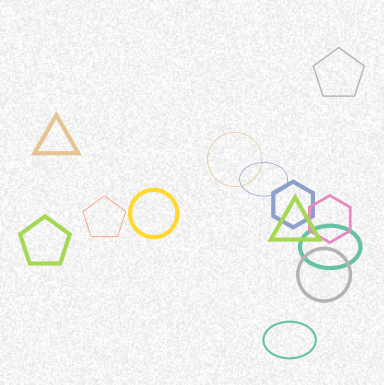[{"shape": "oval", "thickness": 3, "radius": 0.39, "center": [0.858, 0.359]}, {"shape": "oval", "thickness": 1.5, "radius": 0.34, "center": [0.752, 0.117]}, {"shape": "pentagon", "thickness": 0.5, "radius": 0.29, "center": [0.271, 0.433]}, {"shape": "oval", "thickness": 0.5, "radius": 0.31, "center": [0.685, 0.534]}, {"shape": "hexagon", "thickness": 3, "radius": 0.3, "center": [0.761, 0.469]}, {"shape": "hexagon", "thickness": 2, "radius": 0.31, "center": [0.857, 0.431]}, {"shape": "triangle", "thickness": 3, "radius": 0.36, "center": [0.767, 0.414]}, {"shape": "pentagon", "thickness": 3, "radius": 0.34, "center": [0.117, 0.37]}, {"shape": "circle", "thickness": 3, "radius": 0.31, "center": [0.399, 0.445]}, {"shape": "circle", "thickness": 0.5, "radius": 0.35, "center": [0.61, 0.586]}, {"shape": "triangle", "thickness": 3, "radius": 0.33, "center": [0.146, 0.635]}, {"shape": "circle", "thickness": 2.5, "radius": 0.34, "center": [0.842, 0.287]}, {"shape": "pentagon", "thickness": 1, "radius": 0.35, "center": [0.88, 0.807]}]